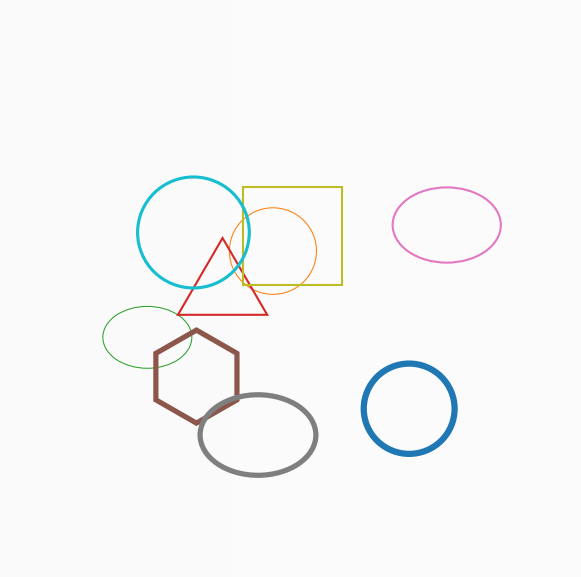[{"shape": "circle", "thickness": 3, "radius": 0.39, "center": [0.704, 0.291]}, {"shape": "circle", "thickness": 0.5, "radius": 0.37, "center": [0.47, 0.564]}, {"shape": "oval", "thickness": 0.5, "radius": 0.38, "center": [0.253, 0.415]}, {"shape": "triangle", "thickness": 1, "radius": 0.44, "center": [0.383, 0.498]}, {"shape": "hexagon", "thickness": 2.5, "radius": 0.4, "center": [0.338, 0.347]}, {"shape": "oval", "thickness": 1, "radius": 0.47, "center": [0.769, 0.609]}, {"shape": "oval", "thickness": 2.5, "radius": 0.5, "center": [0.444, 0.246]}, {"shape": "square", "thickness": 1, "radius": 0.42, "center": [0.503, 0.591]}, {"shape": "circle", "thickness": 1.5, "radius": 0.48, "center": [0.333, 0.597]}]